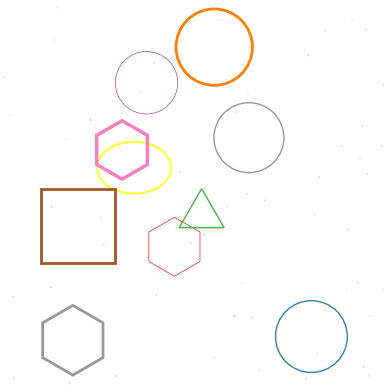[{"shape": "hexagon", "thickness": 0.5, "radius": 0.38, "center": [0.453, 0.359]}, {"shape": "circle", "thickness": 1, "radius": 0.47, "center": [0.809, 0.126]}, {"shape": "triangle", "thickness": 1, "radius": 0.34, "center": [0.524, 0.442]}, {"shape": "circle", "thickness": 0.5, "radius": 0.41, "center": [0.381, 0.785]}, {"shape": "circle", "thickness": 2, "radius": 0.5, "center": [0.556, 0.878]}, {"shape": "oval", "thickness": 1.5, "radius": 0.48, "center": [0.348, 0.564]}, {"shape": "square", "thickness": 2, "radius": 0.48, "center": [0.202, 0.413]}, {"shape": "hexagon", "thickness": 2.5, "radius": 0.38, "center": [0.317, 0.611]}, {"shape": "hexagon", "thickness": 2, "radius": 0.45, "center": [0.189, 0.116]}, {"shape": "circle", "thickness": 1, "radius": 0.45, "center": [0.646, 0.642]}]